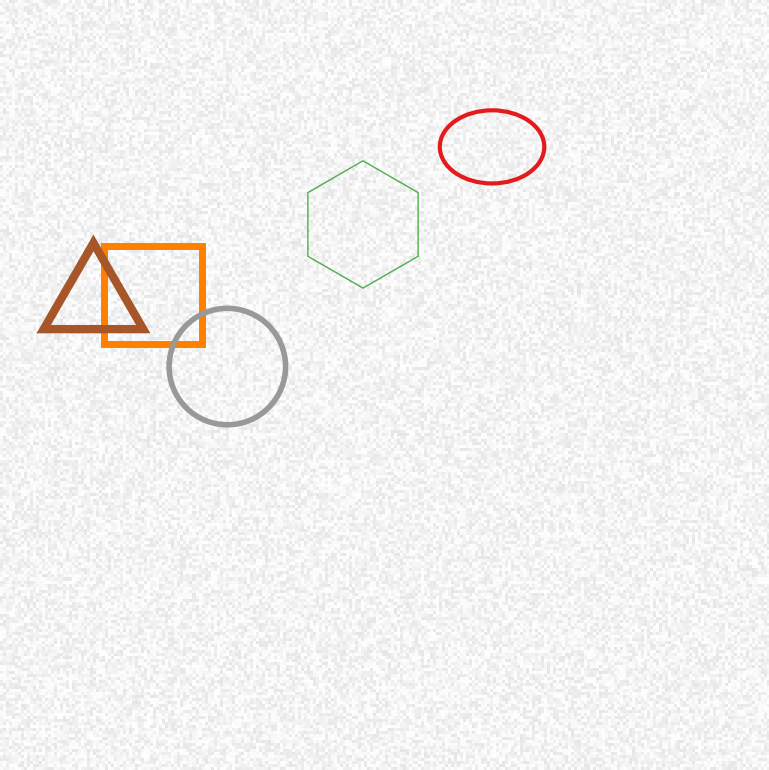[{"shape": "oval", "thickness": 1.5, "radius": 0.34, "center": [0.639, 0.809]}, {"shape": "hexagon", "thickness": 0.5, "radius": 0.41, "center": [0.471, 0.708]}, {"shape": "square", "thickness": 2.5, "radius": 0.32, "center": [0.199, 0.617]}, {"shape": "triangle", "thickness": 3, "radius": 0.37, "center": [0.121, 0.61]}, {"shape": "circle", "thickness": 2, "radius": 0.38, "center": [0.295, 0.524]}]